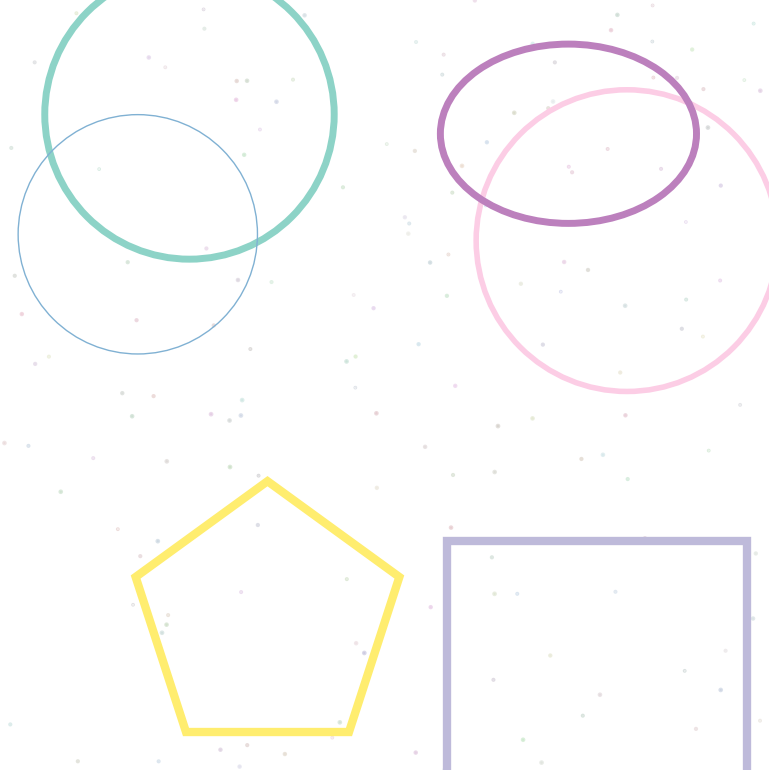[{"shape": "circle", "thickness": 2.5, "radius": 0.94, "center": [0.246, 0.851]}, {"shape": "square", "thickness": 3, "radius": 0.97, "center": [0.775, 0.103]}, {"shape": "circle", "thickness": 0.5, "radius": 0.78, "center": [0.179, 0.696]}, {"shape": "circle", "thickness": 2, "radius": 0.98, "center": [0.814, 0.688]}, {"shape": "oval", "thickness": 2.5, "radius": 0.83, "center": [0.738, 0.826]}, {"shape": "pentagon", "thickness": 3, "radius": 0.9, "center": [0.347, 0.195]}]